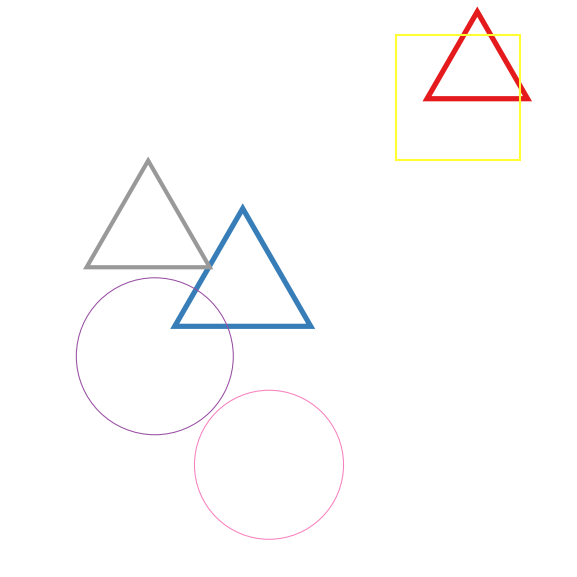[{"shape": "triangle", "thickness": 2.5, "radius": 0.5, "center": [0.826, 0.878]}, {"shape": "triangle", "thickness": 2.5, "radius": 0.68, "center": [0.42, 0.502]}, {"shape": "circle", "thickness": 0.5, "radius": 0.68, "center": [0.268, 0.382]}, {"shape": "square", "thickness": 1, "radius": 0.54, "center": [0.793, 0.83]}, {"shape": "circle", "thickness": 0.5, "radius": 0.65, "center": [0.466, 0.194]}, {"shape": "triangle", "thickness": 2, "radius": 0.62, "center": [0.257, 0.598]}]